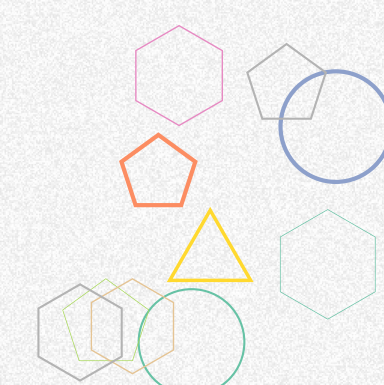[{"shape": "hexagon", "thickness": 0.5, "radius": 0.71, "center": [0.851, 0.313]}, {"shape": "circle", "thickness": 1.5, "radius": 0.69, "center": [0.497, 0.112]}, {"shape": "pentagon", "thickness": 3, "radius": 0.5, "center": [0.411, 0.549]}, {"shape": "circle", "thickness": 3, "radius": 0.72, "center": [0.872, 0.671]}, {"shape": "hexagon", "thickness": 1, "radius": 0.65, "center": [0.465, 0.804]}, {"shape": "pentagon", "thickness": 0.5, "radius": 0.59, "center": [0.275, 0.158]}, {"shape": "triangle", "thickness": 2.5, "radius": 0.61, "center": [0.546, 0.332]}, {"shape": "hexagon", "thickness": 1, "radius": 0.62, "center": [0.344, 0.153]}, {"shape": "pentagon", "thickness": 1.5, "radius": 0.54, "center": [0.744, 0.778]}, {"shape": "hexagon", "thickness": 1.5, "radius": 0.62, "center": [0.208, 0.136]}]